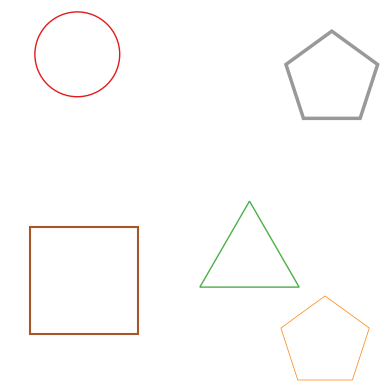[{"shape": "circle", "thickness": 1, "radius": 0.55, "center": [0.201, 0.859]}, {"shape": "triangle", "thickness": 1, "radius": 0.74, "center": [0.648, 0.329]}, {"shape": "pentagon", "thickness": 0.5, "radius": 0.6, "center": [0.844, 0.111]}, {"shape": "square", "thickness": 1.5, "radius": 0.7, "center": [0.218, 0.271]}, {"shape": "pentagon", "thickness": 2.5, "radius": 0.63, "center": [0.862, 0.794]}]